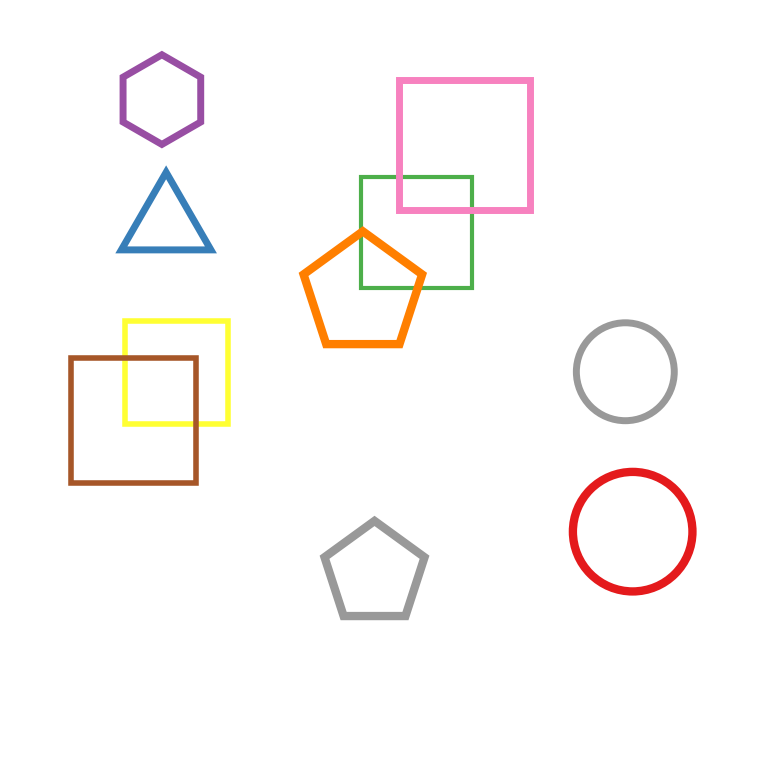[{"shape": "circle", "thickness": 3, "radius": 0.39, "center": [0.822, 0.31]}, {"shape": "triangle", "thickness": 2.5, "radius": 0.34, "center": [0.216, 0.709]}, {"shape": "square", "thickness": 1.5, "radius": 0.36, "center": [0.541, 0.698]}, {"shape": "hexagon", "thickness": 2.5, "radius": 0.29, "center": [0.21, 0.871]}, {"shape": "pentagon", "thickness": 3, "radius": 0.4, "center": [0.471, 0.619]}, {"shape": "square", "thickness": 2, "radius": 0.34, "center": [0.229, 0.517]}, {"shape": "square", "thickness": 2, "radius": 0.41, "center": [0.174, 0.454]}, {"shape": "square", "thickness": 2.5, "radius": 0.42, "center": [0.603, 0.812]}, {"shape": "pentagon", "thickness": 3, "radius": 0.34, "center": [0.486, 0.255]}, {"shape": "circle", "thickness": 2.5, "radius": 0.32, "center": [0.812, 0.517]}]